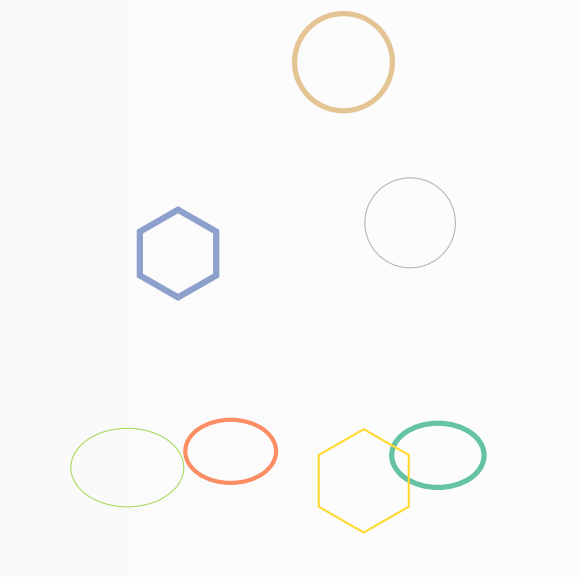[{"shape": "oval", "thickness": 2.5, "radius": 0.4, "center": [0.753, 0.211]}, {"shape": "oval", "thickness": 2, "radius": 0.39, "center": [0.397, 0.218]}, {"shape": "hexagon", "thickness": 3, "radius": 0.38, "center": [0.306, 0.56]}, {"shape": "oval", "thickness": 0.5, "radius": 0.49, "center": [0.219, 0.189]}, {"shape": "hexagon", "thickness": 1, "radius": 0.45, "center": [0.626, 0.166]}, {"shape": "circle", "thickness": 2.5, "radius": 0.42, "center": [0.591, 0.891]}, {"shape": "circle", "thickness": 0.5, "radius": 0.39, "center": [0.706, 0.613]}]